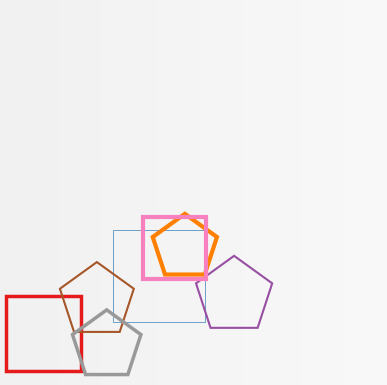[{"shape": "square", "thickness": 2.5, "radius": 0.49, "center": [0.112, 0.135]}, {"shape": "square", "thickness": 0.5, "radius": 0.6, "center": [0.41, 0.283]}, {"shape": "pentagon", "thickness": 1.5, "radius": 0.52, "center": [0.604, 0.232]}, {"shape": "pentagon", "thickness": 3, "radius": 0.44, "center": [0.477, 0.357]}, {"shape": "pentagon", "thickness": 1.5, "radius": 0.5, "center": [0.25, 0.219]}, {"shape": "square", "thickness": 3, "radius": 0.4, "center": [0.45, 0.355]}, {"shape": "pentagon", "thickness": 2.5, "radius": 0.46, "center": [0.275, 0.102]}]